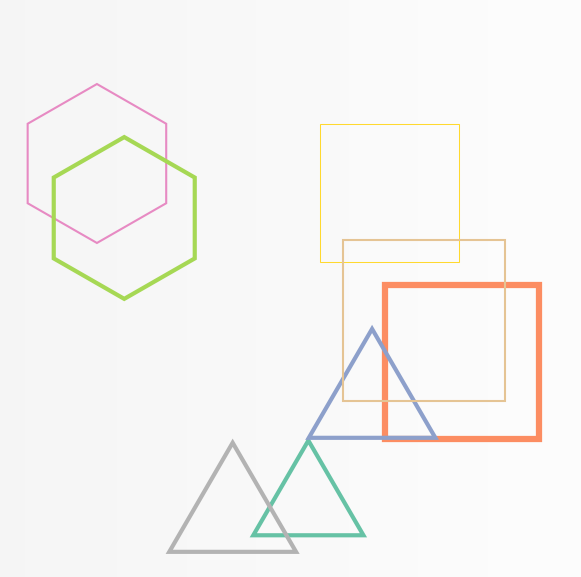[{"shape": "triangle", "thickness": 2, "radius": 0.55, "center": [0.531, 0.127]}, {"shape": "square", "thickness": 3, "radius": 0.66, "center": [0.794, 0.372]}, {"shape": "triangle", "thickness": 2, "radius": 0.63, "center": [0.64, 0.304]}, {"shape": "hexagon", "thickness": 1, "radius": 0.69, "center": [0.167, 0.716]}, {"shape": "hexagon", "thickness": 2, "radius": 0.7, "center": [0.214, 0.622]}, {"shape": "square", "thickness": 0.5, "radius": 0.6, "center": [0.67, 0.665]}, {"shape": "square", "thickness": 1, "radius": 0.7, "center": [0.729, 0.444]}, {"shape": "triangle", "thickness": 2, "radius": 0.63, "center": [0.4, 0.107]}]